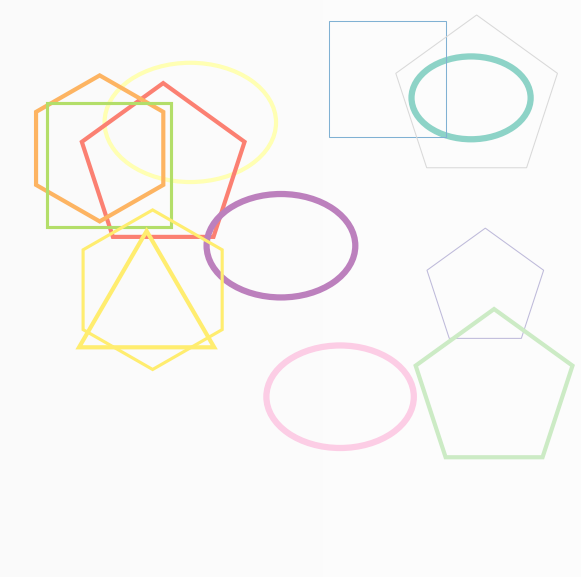[{"shape": "oval", "thickness": 3, "radius": 0.51, "center": [0.81, 0.83]}, {"shape": "oval", "thickness": 2, "radius": 0.74, "center": [0.327, 0.787]}, {"shape": "pentagon", "thickness": 0.5, "radius": 0.53, "center": [0.835, 0.499]}, {"shape": "pentagon", "thickness": 2, "radius": 0.74, "center": [0.281, 0.708]}, {"shape": "square", "thickness": 0.5, "radius": 0.51, "center": [0.667, 0.862]}, {"shape": "hexagon", "thickness": 2, "radius": 0.63, "center": [0.171, 0.742]}, {"shape": "square", "thickness": 1.5, "radius": 0.54, "center": [0.187, 0.714]}, {"shape": "oval", "thickness": 3, "radius": 0.63, "center": [0.585, 0.312]}, {"shape": "pentagon", "thickness": 0.5, "radius": 0.73, "center": [0.82, 0.827]}, {"shape": "oval", "thickness": 3, "radius": 0.64, "center": [0.483, 0.574]}, {"shape": "pentagon", "thickness": 2, "radius": 0.71, "center": [0.85, 0.322]}, {"shape": "hexagon", "thickness": 1.5, "radius": 0.69, "center": [0.263, 0.497]}, {"shape": "triangle", "thickness": 2, "radius": 0.67, "center": [0.252, 0.465]}]